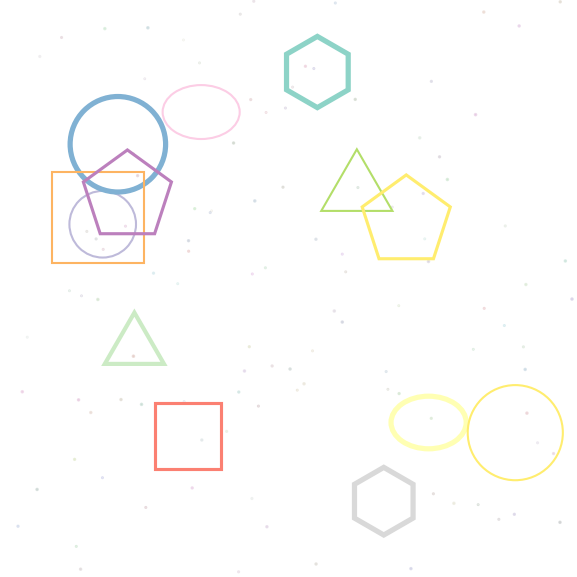[{"shape": "hexagon", "thickness": 2.5, "radius": 0.31, "center": [0.55, 0.874]}, {"shape": "oval", "thickness": 2.5, "radius": 0.33, "center": [0.742, 0.268]}, {"shape": "circle", "thickness": 1, "radius": 0.29, "center": [0.178, 0.611]}, {"shape": "square", "thickness": 1.5, "radius": 0.29, "center": [0.326, 0.244]}, {"shape": "circle", "thickness": 2.5, "radius": 0.41, "center": [0.204, 0.749]}, {"shape": "square", "thickness": 1, "radius": 0.4, "center": [0.17, 0.622]}, {"shape": "triangle", "thickness": 1, "radius": 0.36, "center": [0.618, 0.669]}, {"shape": "oval", "thickness": 1, "radius": 0.33, "center": [0.348, 0.805]}, {"shape": "hexagon", "thickness": 2.5, "radius": 0.29, "center": [0.665, 0.131]}, {"shape": "pentagon", "thickness": 1.5, "radius": 0.4, "center": [0.221, 0.659]}, {"shape": "triangle", "thickness": 2, "radius": 0.3, "center": [0.233, 0.399]}, {"shape": "circle", "thickness": 1, "radius": 0.41, "center": [0.892, 0.25]}, {"shape": "pentagon", "thickness": 1.5, "radius": 0.4, "center": [0.703, 0.616]}]